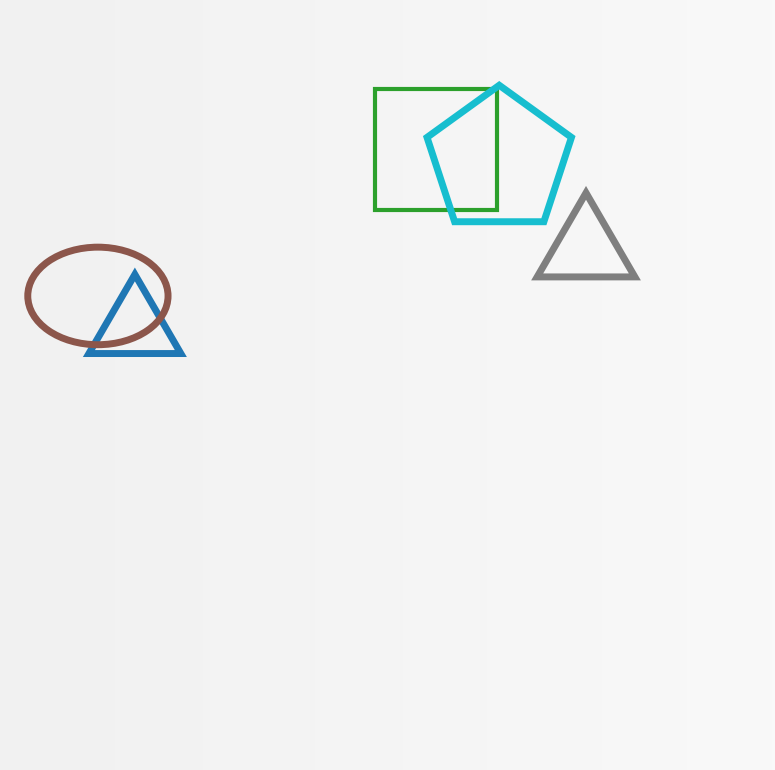[{"shape": "triangle", "thickness": 2.5, "radius": 0.34, "center": [0.174, 0.575]}, {"shape": "square", "thickness": 1.5, "radius": 0.39, "center": [0.563, 0.806]}, {"shape": "oval", "thickness": 2.5, "radius": 0.45, "center": [0.126, 0.616]}, {"shape": "triangle", "thickness": 2.5, "radius": 0.36, "center": [0.756, 0.677]}, {"shape": "pentagon", "thickness": 2.5, "radius": 0.49, "center": [0.644, 0.791]}]